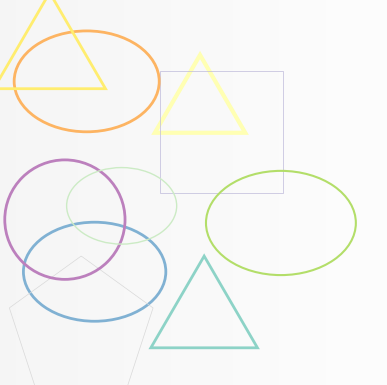[{"shape": "triangle", "thickness": 2, "radius": 0.79, "center": [0.527, 0.176]}, {"shape": "triangle", "thickness": 3, "radius": 0.67, "center": [0.516, 0.722]}, {"shape": "square", "thickness": 0.5, "radius": 0.79, "center": [0.571, 0.657]}, {"shape": "oval", "thickness": 2, "radius": 0.92, "center": [0.244, 0.294]}, {"shape": "oval", "thickness": 2, "radius": 0.94, "center": [0.224, 0.789]}, {"shape": "oval", "thickness": 1.5, "radius": 0.97, "center": [0.725, 0.421]}, {"shape": "pentagon", "thickness": 0.5, "radius": 0.97, "center": [0.21, 0.14]}, {"shape": "circle", "thickness": 2, "radius": 0.78, "center": [0.167, 0.43]}, {"shape": "oval", "thickness": 1, "radius": 0.71, "center": [0.314, 0.465]}, {"shape": "triangle", "thickness": 2, "radius": 0.83, "center": [0.128, 0.853]}]